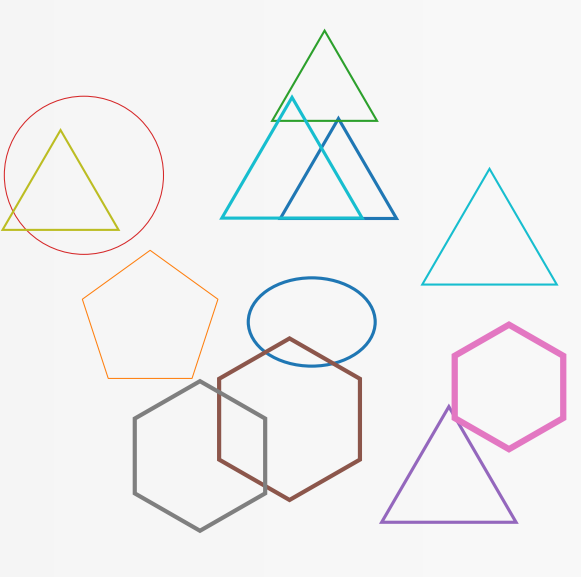[{"shape": "oval", "thickness": 1.5, "radius": 0.55, "center": [0.536, 0.442]}, {"shape": "triangle", "thickness": 1.5, "radius": 0.58, "center": [0.582, 0.678]}, {"shape": "pentagon", "thickness": 0.5, "radius": 0.61, "center": [0.258, 0.443]}, {"shape": "triangle", "thickness": 1, "radius": 0.52, "center": [0.558, 0.842]}, {"shape": "circle", "thickness": 0.5, "radius": 0.68, "center": [0.144, 0.696]}, {"shape": "triangle", "thickness": 1.5, "radius": 0.67, "center": [0.772, 0.162]}, {"shape": "hexagon", "thickness": 2, "radius": 0.7, "center": [0.498, 0.273]}, {"shape": "hexagon", "thickness": 3, "radius": 0.54, "center": [0.876, 0.329]}, {"shape": "hexagon", "thickness": 2, "radius": 0.65, "center": [0.344, 0.21]}, {"shape": "triangle", "thickness": 1, "radius": 0.58, "center": [0.104, 0.659]}, {"shape": "triangle", "thickness": 1, "radius": 0.67, "center": [0.842, 0.573]}, {"shape": "triangle", "thickness": 1.5, "radius": 0.7, "center": [0.502, 0.691]}]